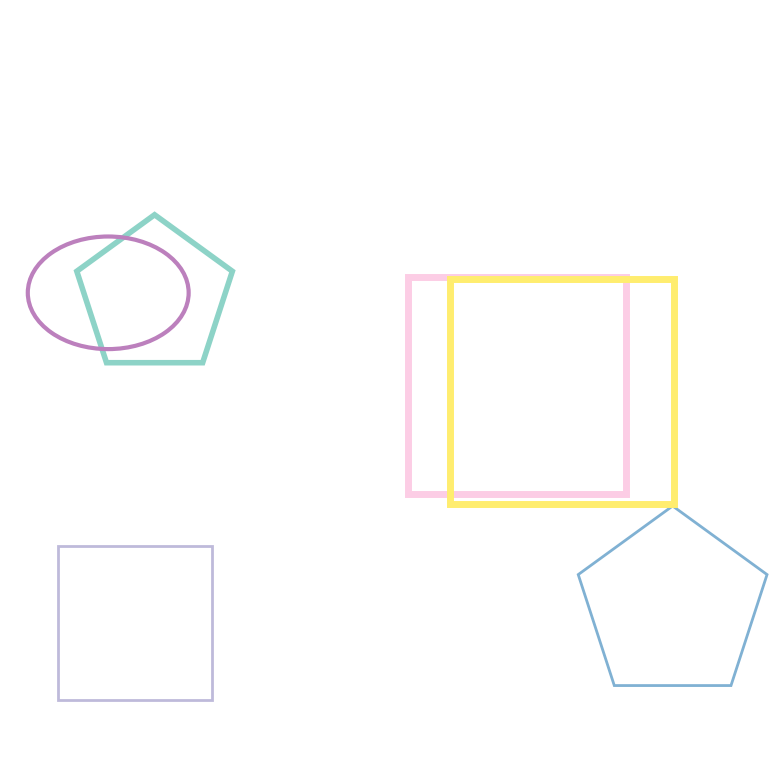[{"shape": "pentagon", "thickness": 2, "radius": 0.53, "center": [0.201, 0.615]}, {"shape": "square", "thickness": 1, "radius": 0.5, "center": [0.175, 0.191]}, {"shape": "pentagon", "thickness": 1, "radius": 0.64, "center": [0.874, 0.214]}, {"shape": "square", "thickness": 2.5, "radius": 0.71, "center": [0.672, 0.499]}, {"shape": "oval", "thickness": 1.5, "radius": 0.52, "center": [0.141, 0.62]}, {"shape": "square", "thickness": 2.5, "radius": 0.73, "center": [0.73, 0.492]}]